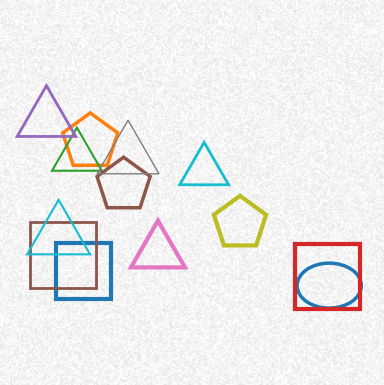[{"shape": "square", "thickness": 3, "radius": 0.36, "center": [0.216, 0.297]}, {"shape": "oval", "thickness": 2.5, "radius": 0.42, "center": [0.855, 0.258]}, {"shape": "pentagon", "thickness": 2.5, "radius": 0.38, "center": [0.234, 0.631]}, {"shape": "triangle", "thickness": 1.5, "radius": 0.37, "center": [0.2, 0.594]}, {"shape": "square", "thickness": 3, "radius": 0.42, "center": [0.85, 0.282]}, {"shape": "triangle", "thickness": 2, "radius": 0.44, "center": [0.121, 0.69]}, {"shape": "pentagon", "thickness": 2.5, "radius": 0.36, "center": [0.321, 0.519]}, {"shape": "square", "thickness": 2, "radius": 0.43, "center": [0.163, 0.337]}, {"shape": "triangle", "thickness": 3, "radius": 0.4, "center": [0.41, 0.346]}, {"shape": "triangle", "thickness": 1, "radius": 0.46, "center": [0.333, 0.595]}, {"shape": "pentagon", "thickness": 3, "radius": 0.36, "center": [0.623, 0.42]}, {"shape": "triangle", "thickness": 2, "radius": 0.37, "center": [0.53, 0.557]}, {"shape": "triangle", "thickness": 1.5, "radius": 0.47, "center": [0.152, 0.387]}]